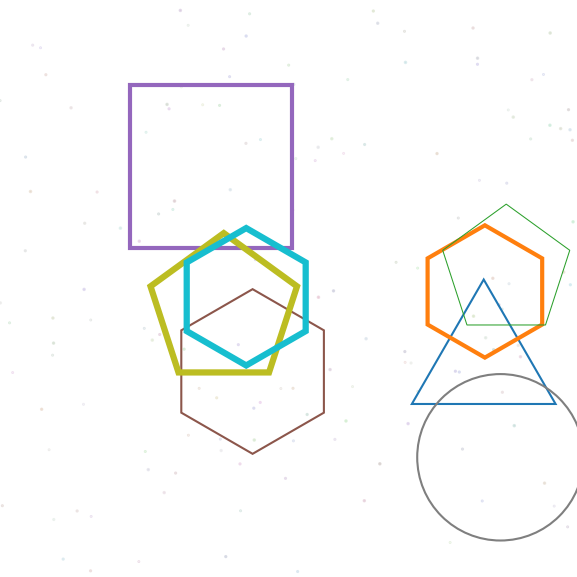[{"shape": "triangle", "thickness": 1, "radius": 0.72, "center": [0.838, 0.371]}, {"shape": "hexagon", "thickness": 2, "radius": 0.57, "center": [0.84, 0.494]}, {"shape": "pentagon", "thickness": 0.5, "radius": 0.58, "center": [0.877, 0.53]}, {"shape": "square", "thickness": 2, "radius": 0.7, "center": [0.365, 0.711]}, {"shape": "hexagon", "thickness": 1, "radius": 0.71, "center": [0.437, 0.356]}, {"shape": "circle", "thickness": 1, "radius": 0.72, "center": [0.867, 0.207]}, {"shape": "pentagon", "thickness": 3, "radius": 0.67, "center": [0.387, 0.462]}, {"shape": "hexagon", "thickness": 3, "radius": 0.59, "center": [0.426, 0.485]}]